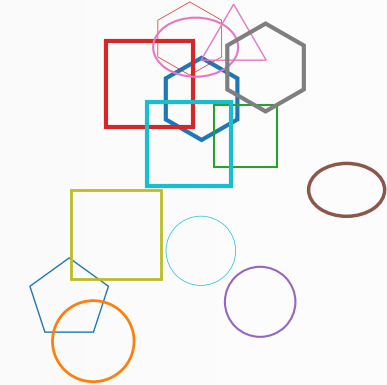[{"shape": "hexagon", "thickness": 3, "radius": 0.53, "center": [0.52, 0.743]}, {"shape": "pentagon", "thickness": 1, "radius": 0.53, "center": [0.179, 0.224]}, {"shape": "circle", "thickness": 2, "radius": 0.53, "center": [0.241, 0.114]}, {"shape": "square", "thickness": 1.5, "radius": 0.41, "center": [0.633, 0.647]}, {"shape": "hexagon", "thickness": 0.5, "radius": 0.48, "center": [0.49, 0.9]}, {"shape": "square", "thickness": 3, "radius": 0.56, "center": [0.386, 0.781]}, {"shape": "circle", "thickness": 1.5, "radius": 0.45, "center": [0.671, 0.216]}, {"shape": "oval", "thickness": 2.5, "radius": 0.49, "center": [0.895, 0.507]}, {"shape": "oval", "thickness": 1.5, "radius": 0.55, "center": [0.505, 0.877]}, {"shape": "triangle", "thickness": 1, "radius": 0.48, "center": [0.603, 0.892]}, {"shape": "hexagon", "thickness": 3, "radius": 0.57, "center": [0.685, 0.825]}, {"shape": "square", "thickness": 2, "radius": 0.58, "center": [0.3, 0.391]}, {"shape": "square", "thickness": 3, "radius": 0.54, "center": [0.488, 0.625]}, {"shape": "circle", "thickness": 0.5, "radius": 0.45, "center": [0.518, 0.349]}]